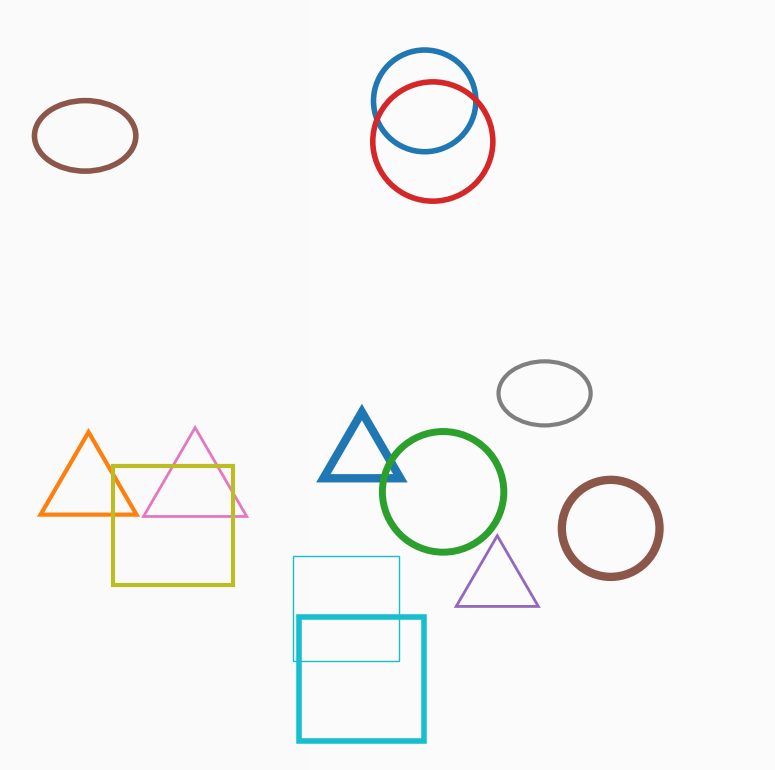[{"shape": "triangle", "thickness": 3, "radius": 0.29, "center": [0.467, 0.408]}, {"shape": "circle", "thickness": 2, "radius": 0.33, "center": [0.548, 0.869]}, {"shape": "triangle", "thickness": 1.5, "radius": 0.36, "center": [0.114, 0.367]}, {"shape": "circle", "thickness": 2.5, "radius": 0.39, "center": [0.572, 0.361]}, {"shape": "circle", "thickness": 2, "radius": 0.39, "center": [0.558, 0.816]}, {"shape": "triangle", "thickness": 1, "radius": 0.31, "center": [0.642, 0.243]}, {"shape": "oval", "thickness": 2, "radius": 0.33, "center": [0.11, 0.824]}, {"shape": "circle", "thickness": 3, "radius": 0.32, "center": [0.788, 0.314]}, {"shape": "triangle", "thickness": 1, "radius": 0.38, "center": [0.252, 0.368]}, {"shape": "oval", "thickness": 1.5, "radius": 0.3, "center": [0.703, 0.489]}, {"shape": "square", "thickness": 1.5, "radius": 0.39, "center": [0.223, 0.318]}, {"shape": "square", "thickness": 0.5, "radius": 0.34, "center": [0.447, 0.209]}, {"shape": "square", "thickness": 2, "radius": 0.4, "center": [0.466, 0.118]}]